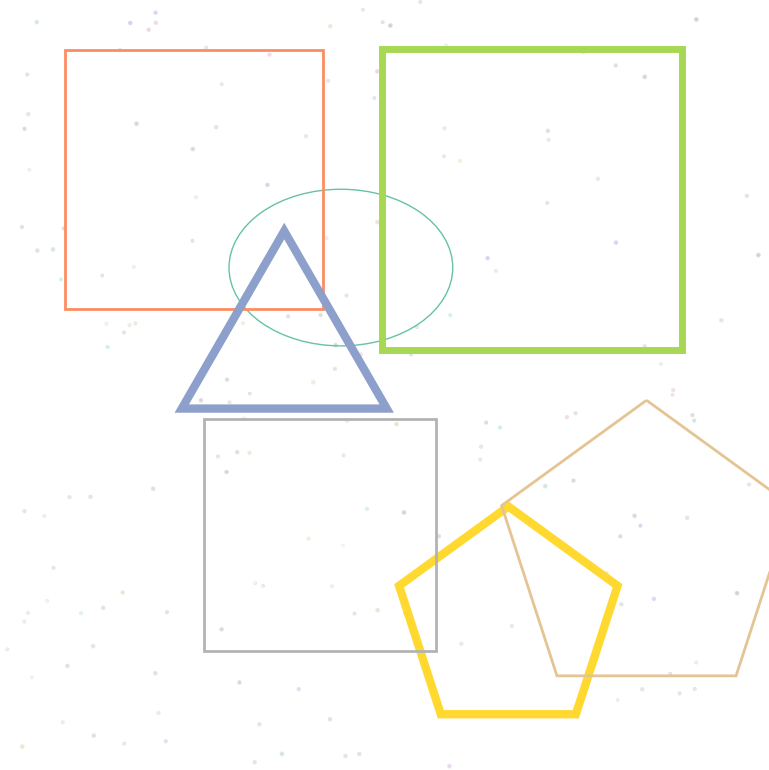[{"shape": "oval", "thickness": 0.5, "radius": 0.73, "center": [0.443, 0.653]}, {"shape": "square", "thickness": 1, "radius": 0.84, "center": [0.252, 0.767]}, {"shape": "triangle", "thickness": 3, "radius": 0.77, "center": [0.369, 0.546]}, {"shape": "square", "thickness": 2.5, "radius": 0.97, "center": [0.691, 0.741]}, {"shape": "pentagon", "thickness": 3, "radius": 0.75, "center": [0.66, 0.193]}, {"shape": "pentagon", "thickness": 1, "radius": 0.99, "center": [0.84, 0.282]}, {"shape": "square", "thickness": 1, "radius": 0.75, "center": [0.415, 0.305]}]